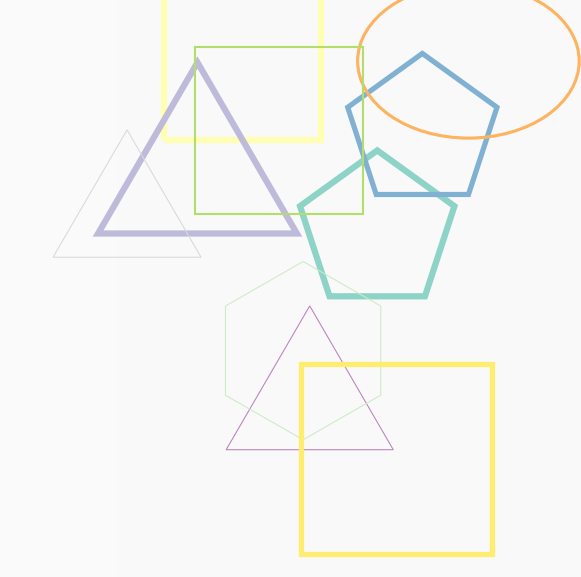[{"shape": "pentagon", "thickness": 3, "radius": 0.7, "center": [0.649, 0.599]}, {"shape": "square", "thickness": 3, "radius": 0.68, "center": [0.417, 0.893]}, {"shape": "triangle", "thickness": 3, "radius": 0.99, "center": [0.34, 0.694]}, {"shape": "pentagon", "thickness": 2.5, "radius": 0.68, "center": [0.727, 0.772]}, {"shape": "oval", "thickness": 1.5, "radius": 0.95, "center": [0.806, 0.893]}, {"shape": "square", "thickness": 1, "radius": 0.72, "center": [0.48, 0.773]}, {"shape": "triangle", "thickness": 0.5, "radius": 0.74, "center": [0.219, 0.627]}, {"shape": "triangle", "thickness": 0.5, "radius": 0.83, "center": [0.533, 0.303]}, {"shape": "hexagon", "thickness": 0.5, "radius": 0.77, "center": [0.521, 0.392]}, {"shape": "square", "thickness": 2.5, "radius": 0.82, "center": [0.682, 0.205]}]